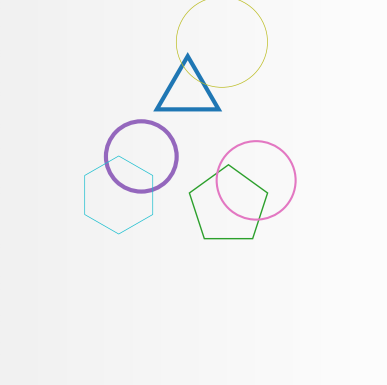[{"shape": "triangle", "thickness": 3, "radius": 0.46, "center": [0.484, 0.762]}, {"shape": "pentagon", "thickness": 1, "radius": 0.53, "center": [0.59, 0.466]}, {"shape": "circle", "thickness": 3, "radius": 0.46, "center": [0.365, 0.594]}, {"shape": "circle", "thickness": 1.5, "radius": 0.51, "center": [0.661, 0.531]}, {"shape": "circle", "thickness": 0.5, "radius": 0.59, "center": [0.573, 0.891]}, {"shape": "hexagon", "thickness": 0.5, "radius": 0.51, "center": [0.306, 0.494]}]